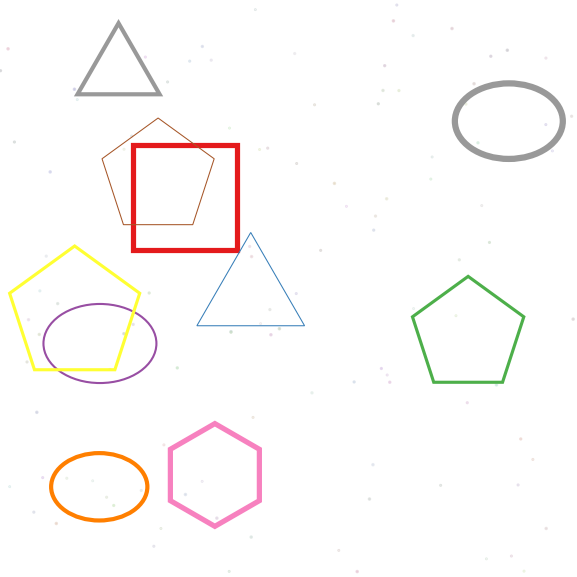[{"shape": "square", "thickness": 2.5, "radius": 0.45, "center": [0.32, 0.657]}, {"shape": "triangle", "thickness": 0.5, "radius": 0.54, "center": [0.434, 0.489]}, {"shape": "pentagon", "thickness": 1.5, "radius": 0.51, "center": [0.811, 0.419]}, {"shape": "oval", "thickness": 1, "radius": 0.49, "center": [0.173, 0.404]}, {"shape": "oval", "thickness": 2, "radius": 0.42, "center": [0.172, 0.156]}, {"shape": "pentagon", "thickness": 1.5, "radius": 0.59, "center": [0.129, 0.455]}, {"shape": "pentagon", "thickness": 0.5, "radius": 0.51, "center": [0.274, 0.693]}, {"shape": "hexagon", "thickness": 2.5, "radius": 0.44, "center": [0.372, 0.177]}, {"shape": "oval", "thickness": 3, "radius": 0.47, "center": [0.881, 0.789]}, {"shape": "triangle", "thickness": 2, "radius": 0.41, "center": [0.205, 0.877]}]